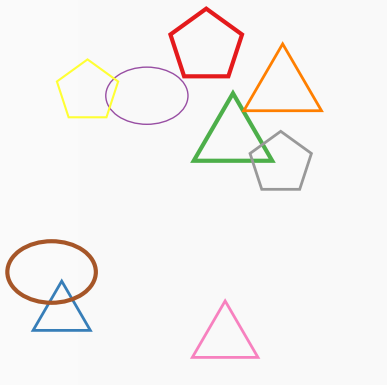[{"shape": "pentagon", "thickness": 3, "radius": 0.49, "center": [0.532, 0.88]}, {"shape": "triangle", "thickness": 2, "radius": 0.43, "center": [0.159, 0.185]}, {"shape": "triangle", "thickness": 3, "radius": 0.58, "center": [0.601, 0.641]}, {"shape": "oval", "thickness": 1, "radius": 0.53, "center": [0.379, 0.751]}, {"shape": "triangle", "thickness": 2, "radius": 0.58, "center": [0.729, 0.77]}, {"shape": "pentagon", "thickness": 1.5, "radius": 0.42, "center": [0.226, 0.763]}, {"shape": "oval", "thickness": 3, "radius": 0.57, "center": [0.133, 0.294]}, {"shape": "triangle", "thickness": 2, "radius": 0.49, "center": [0.581, 0.121]}, {"shape": "pentagon", "thickness": 2, "radius": 0.42, "center": [0.724, 0.576]}]